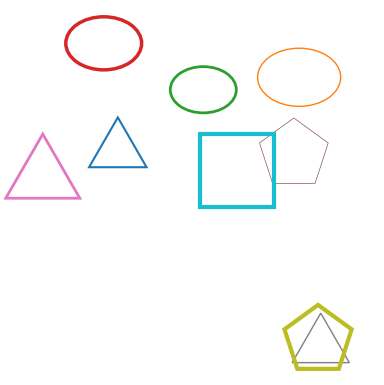[{"shape": "triangle", "thickness": 1.5, "radius": 0.43, "center": [0.306, 0.609]}, {"shape": "oval", "thickness": 1, "radius": 0.54, "center": [0.777, 0.799]}, {"shape": "oval", "thickness": 2, "radius": 0.43, "center": [0.528, 0.767]}, {"shape": "oval", "thickness": 2.5, "radius": 0.49, "center": [0.269, 0.887]}, {"shape": "pentagon", "thickness": 0.5, "radius": 0.47, "center": [0.763, 0.6]}, {"shape": "triangle", "thickness": 2, "radius": 0.56, "center": [0.111, 0.541]}, {"shape": "triangle", "thickness": 1, "radius": 0.43, "center": [0.833, 0.101]}, {"shape": "pentagon", "thickness": 3, "radius": 0.46, "center": [0.826, 0.116]}, {"shape": "square", "thickness": 3, "radius": 0.48, "center": [0.616, 0.557]}]